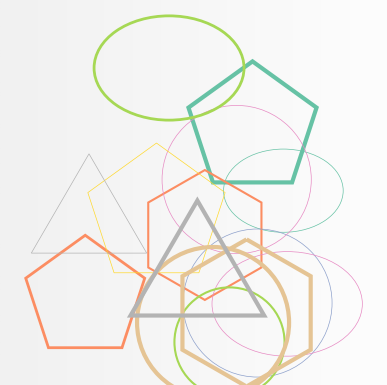[{"shape": "oval", "thickness": 0.5, "radius": 0.77, "center": [0.731, 0.505]}, {"shape": "pentagon", "thickness": 3, "radius": 0.87, "center": [0.652, 0.667]}, {"shape": "pentagon", "thickness": 2, "radius": 0.81, "center": [0.22, 0.227]}, {"shape": "hexagon", "thickness": 1.5, "radius": 0.84, "center": [0.529, 0.39]}, {"shape": "circle", "thickness": 0.5, "radius": 0.96, "center": [0.665, 0.213]}, {"shape": "circle", "thickness": 0.5, "radius": 0.96, "center": [0.611, 0.534]}, {"shape": "oval", "thickness": 0.5, "radius": 0.97, "center": [0.741, 0.211]}, {"shape": "oval", "thickness": 2, "radius": 0.97, "center": [0.436, 0.823]}, {"shape": "circle", "thickness": 1.5, "radius": 0.71, "center": [0.592, 0.111]}, {"shape": "pentagon", "thickness": 0.5, "radius": 0.93, "center": [0.404, 0.442]}, {"shape": "circle", "thickness": 3, "radius": 0.98, "center": [0.55, 0.162]}, {"shape": "hexagon", "thickness": 3, "radius": 0.96, "center": [0.636, 0.187]}, {"shape": "triangle", "thickness": 0.5, "radius": 0.86, "center": [0.23, 0.429]}, {"shape": "triangle", "thickness": 3, "radius": 1.0, "center": [0.509, 0.28]}]